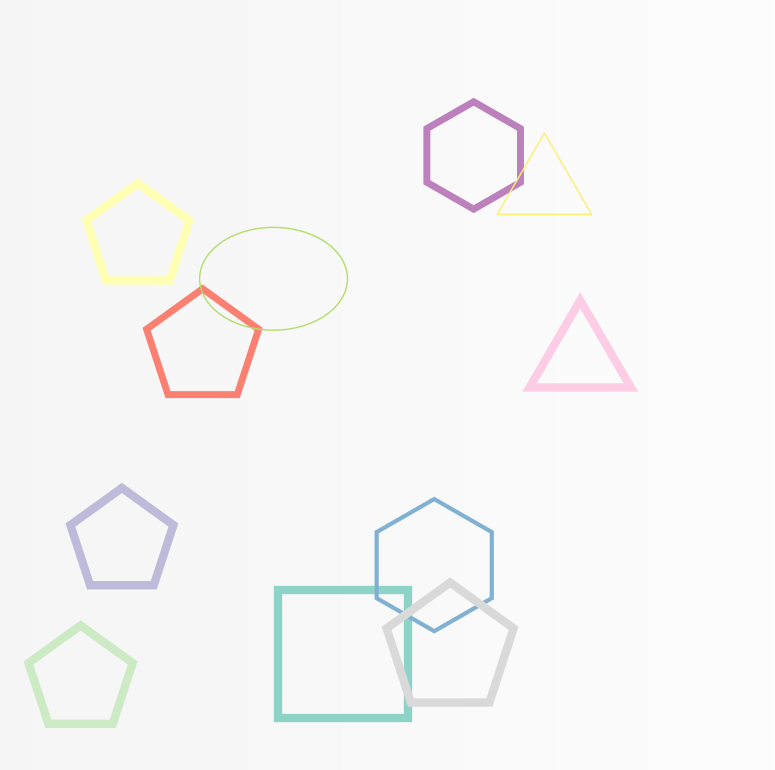[{"shape": "square", "thickness": 3, "radius": 0.42, "center": [0.442, 0.151]}, {"shape": "pentagon", "thickness": 3, "radius": 0.35, "center": [0.178, 0.692]}, {"shape": "pentagon", "thickness": 3, "radius": 0.35, "center": [0.157, 0.296]}, {"shape": "pentagon", "thickness": 2.5, "radius": 0.38, "center": [0.261, 0.549]}, {"shape": "hexagon", "thickness": 1.5, "radius": 0.43, "center": [0.56, 0.266]}, {"shape": "oval", "thickness": 0.5, "radius": 0.48, "center": [0.353, 0.638]}, {"shape": "triangle", "thickness": 3, "radius": 0.38, "center": [0.749, 0.535]}, {"shape": "pentagon", "thickness": 3, "radius": 0.43, "center": [0.581, 0.157]}, {"shape": "hexagon", "thickness": 2.5, "radius": 0.35, "center": [0.611, 0.798]}, {"shape": "pentagon", "thickness": 3, "radius": 0.35, "center": [0.104, 0.117]}, {"shape": "triangle", "thickness": 0.5, "radius": 0.35, "center": [0.702, 0.757]}]